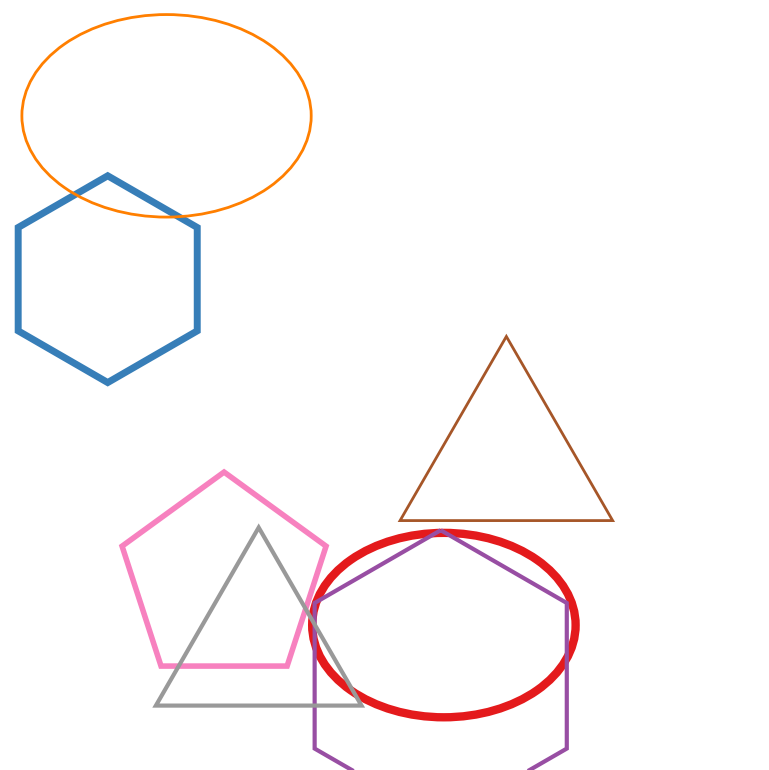[{"shape": "oval", "thickness": 3, "radius": 0.86, "center": [0.576, 0.188]}, {"shape": "hexagon", "thickness": 2.5, "radius": 0.67, "center": [0.14, 0.637]}, {"shape": "hexagon", "thickness": 1.5, "radius": 0.95, "center": [0.572, 0.122]}, {"shape": "oval", "thickness": 1, "radius": 0.94, "center": [0.216, 0.85]}, {"shape": "triangle", "thickness": 1, "radius": 0.8, "center": [0.658, 0.404]}, {"shape": "pentagon", "thickness": 2, "radius": 0.7, "center": [0.291, 0.248]}, {"shape": "triangle", "thickness": 1.5, "radius": 0.77, "center": [0.336, 0.161]}]